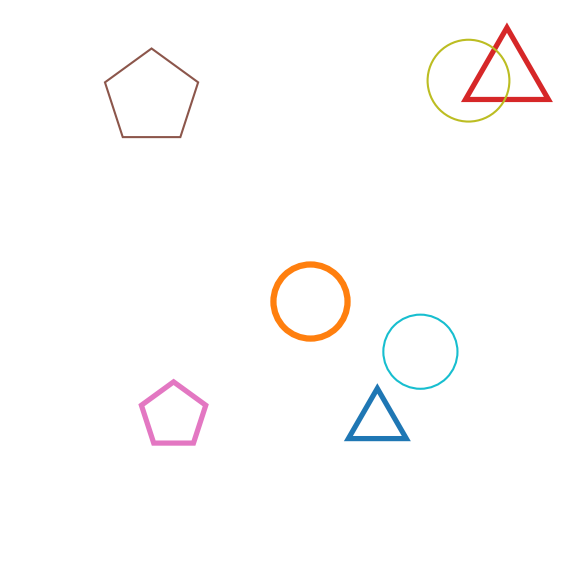[{"shape": "triangle", "thickness": 2.5, "radius": 0.29, "center": [0.653, 0.269]}, {"shape": "circle", "thickness": 3, "radius": 0.32, "center": [0.538, 0.477]}, {"shape": "triangle", "thickness": 2.5, "radius": 0.41, "center": [0.878, 0.868]}, {"shape": "pentagon", "thickness": 1, "radius": 0.42, "center": [0.262, 0.83]}, {"shape": "pentagon", "thickness": 2.5, "radius": 0.29, "center": [0.301, 0.279]}, {"shape": "circle", "thickness": 1, "radius": 0.35, "center": [0.811, 0.859]}, {"shape": "circle", "thickness": 1, "radius": 0.32, "center": [0.728, 0.39]}]